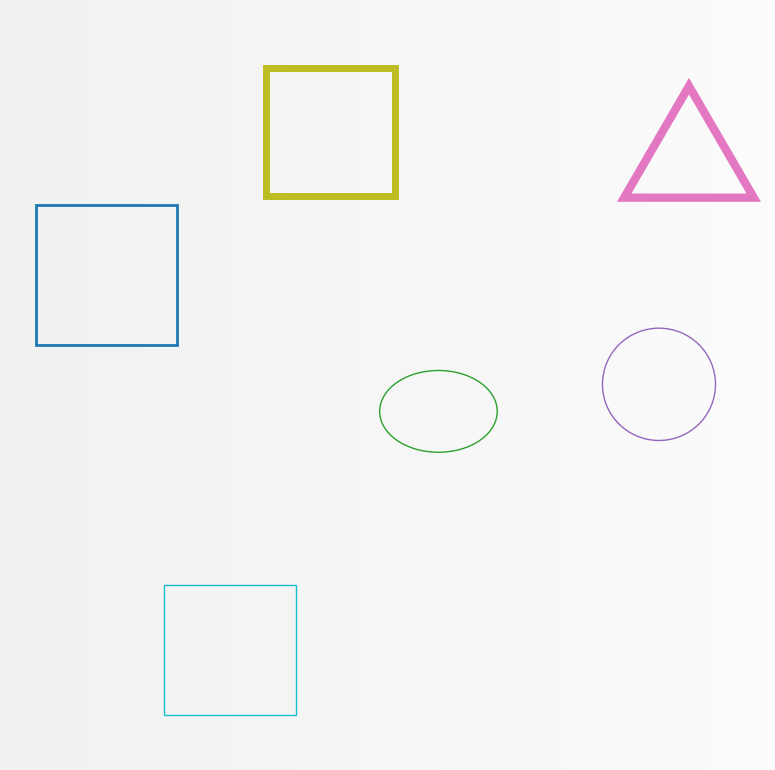[{"shape": "square", "thickness": 1, "radius": 0.45, "center": [0.138, 0.643]}, {"shape": "oval", "thickness": 0.5, "radius": 0.38, "center": [0.566, 0.466]}, {"shape": "circle", "thickness": 0.5, "radius": 0.36, "center": [0.85, 0.501]}, {"shape": "triangle", "thickness": 3, "radius": 0.48, "center": [0.889, 0.792]}, {"shape": "square", "thickness": 2.5, "radius": 0.42, "center": [0.426, 0.828]}, {"shape": "square", "thickness": 0.5, "radius": 0.42, "center": [0.297, 0.156]}]